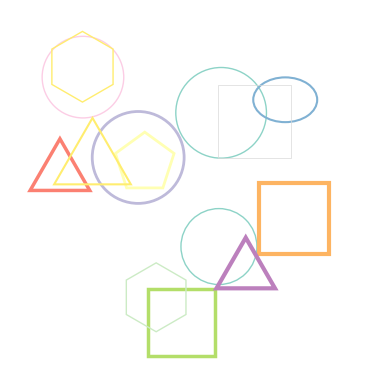[{"shape": "circle", "thickness": 1, "radius": 0.49, "center": [0.569, 0.36]}, {"shape": "circle", "thickness": 1, "radius": 0.59, "center": [0.574, 0.707]}, {"shape": "pentagon", "thickness": 2, "radius": 0.4, "center": [0.376, 0.577]}, {"shape": "circle", "thickness": 2, "radius": 0.6, "center": [0.359, 0.591]}, {"shape": "triangle", "thickness": 2.5, "radius": 0.45, "center": [0.156, 0.55]}, {"shape": "oval", "thickness": 1.5, "radius": 0.42, "center": [0.741, 0.741]}, {"shape": "square", "thickness": 3, "radius": 0.46, "center": [0.763, 0.432]}, {"shape": "square", "thickness": 2.5, "radius": 0.44, "center": [0.472, 0.162]}, {"shape": "circle", "thickness": 1, "radius": 0.53, "center": [0.215, 0.8]}, {"shape": "square", "thickness": 0.5, "radius": 0.47, "center": [0.662, 0.684]}, {"shape": "triangle", "thickness": 3, "radius": 0.44, "center": [0.638, 0.295]}, {"shape": "hexagon", "thickness": 1, "radius": 0.45, "center": [0.406, 0.228]}, {"shape": "hexagon", "thickness": 1, "radius": 0.46, "center": [0.214, 0.827]}, {"shape": "triangle", "thickness": 1.5, "radius": 0.57, "center": [0.24, 0.579]}]